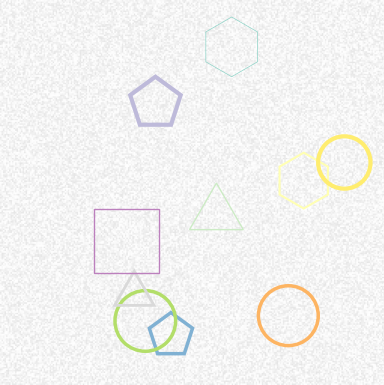[{"shape": "hexagon", "thickness": 0.5, "radius": 0.39, "center": [0.602, 0.878]}, {"shape": "hexagon", "thickness": 1.5, "radius": 0.36, "center": [0.789, 0.531]}, {"shape": "pentagon", "thickness": 3, "radius": 0.34, "center": [0.404, 0.732]}, {"shape": "pentagon", "thickness": 2.5, "radius": 0.29, "center": [0.444, 0.129]}, {"shape": "circle", "thickness": 2.5, "radius": 0.39, "center": [0.749, 0.18]}, {"shape": "circle", "thickness": 2.5, "radius": 0.39, "center": [0.377, 0.166]}, {"shape": "triangle", "thickness": 2, "radius": 0.3, "center": [0.349, 0.236]}, {"shape": "square", "thickness": 1, "radius": 0.42, "center": [0.328, 0.374]}, {"shape": "triangle", "thickness": 1, "radius": 0.4, "center": [0.562, 0.444]}, {"shape": "circle", "thickness": 3, "radius": 0.34, "center": [0.894, 0.578]}]